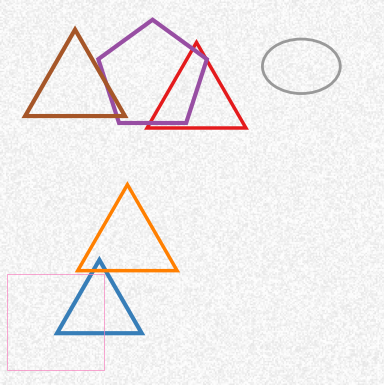[{"shape": "triangle", "thickness": 2.5, "radius": 0.74, "center": [0.51, 0.742]}, {"shape": "triangle", "thickness": 3, "radius": 0.63, "center": [0.258, 0.198]}, {"shape": "pentagon", "thickness": 3, "radius": 0.74, "center": [0.396, 0.8]}, {"shape": "triangle", "thickness": 2.5, "radius": 0.75, "center": [0.331, 0.372]}, {"shape": "triangle", "thickness": 3, "radius": 0.75, "center": [0.195, 0.773]}, {"shape": "square", "thickness": 0.5, "radius": 0.63, "center": [0.144, 0.163]}, {"shape": "oval", "thickness": 2, "radius": 0.51, "center": [0.783, 0.828]}]